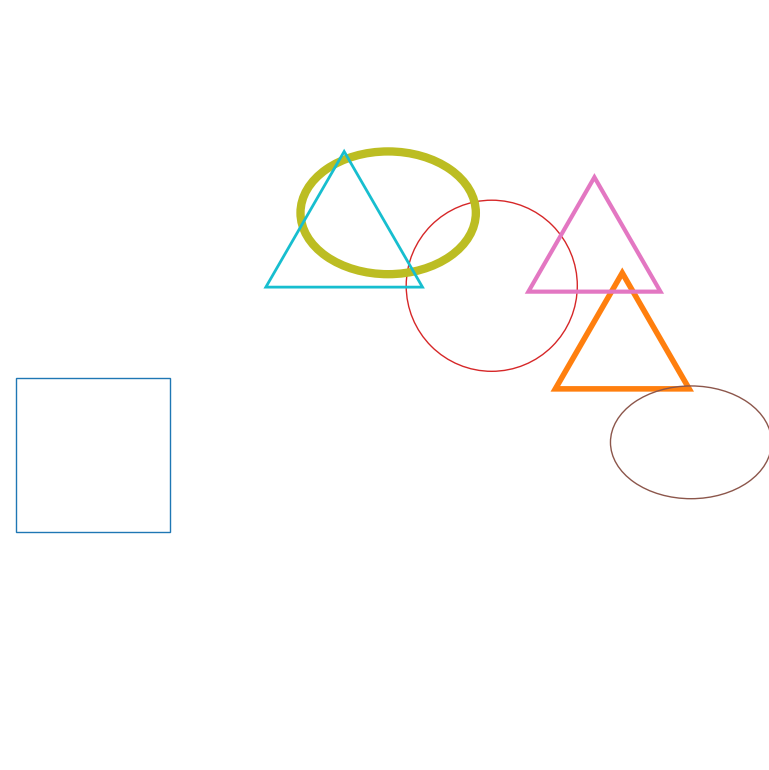[{"shape": "square", "thickness": 0.5, "radius": 0.5, "center": [0.12, 0.409]}, {"shape": "triangle", "thickness": 2, "radius": 0.5, "center": [0.808, 0.545]}, {"shape": "circle", "thickness": 0.5, "radius": 0.56, "center": [0.639, 0.629]}, {"shape": "oval", "thickness": 0.5, "radius": 0.52, "center": [0.897, 0.426]}, {"shape": "triangle", "thickness": 1.5, "radius": 0.5, "center": [0.772, 0.671]}, {"shape": "oval", "thickness": 3, "radius": 0.57, "center": [0.504, 0.724]}, {"shape": "triangle", "thickness": 1, "radius": 0.59, "center": [0.447, 0.686]}]